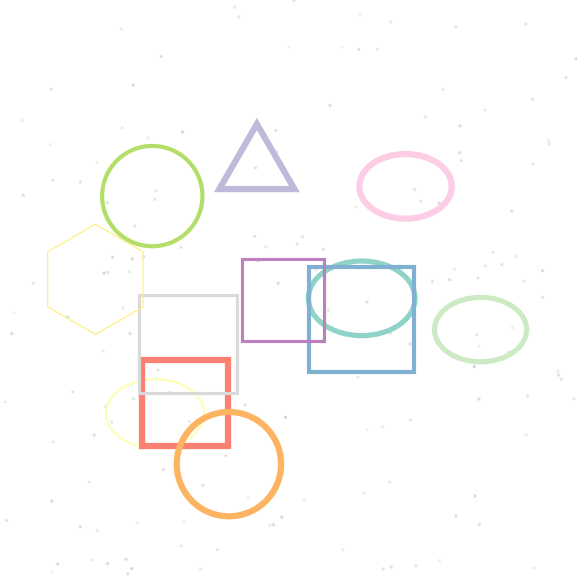[{"shape": "oval", "thickness": 2.5, "radius": 0.46, "center": [0.626, 0.483]}, {"shape": "oval", "thickness": 1, "radius": 0.42, "center": [0.269, 0.283]}, {"shape": "triangle", "thickness": 3, "radius": 0.38, "center": [0.445, 0.709]}, {"shape": "square", "thickness": 3, "radius": 0.37, "center": [0.321, 0.302]}, {"shape": "square", "thickness": 2, "radius": 0.45, "center": [0.626, 0.446]}, {"shape": "circle", "thickness": 3, "radius": 0.45, "center": [0.396, 0.195]}, {"shape": "circle", "thickness": 2, "radius": 0.43, "center": [0.264, 0.66]}, {"shape": "oval", "thickness": 3, "radius": 0.4, "center": [0.702, 0.676]}, {"shape": "square", "thickness": 1.5, "radius": 0.43, "center": [0.326, 0.403]}, {"shape": "square", "thickness": 1.5, "radius": 0.36, "center": [0.49, 0.479]}, {"shape": "oval", "thickness": 2.5, "radius": 0.4, "center": [0.832, 0.428]}, {"shape": "hexagon", "thickness": 0.5, "radius": 0.48, "center": [0.165, 0.515]}]